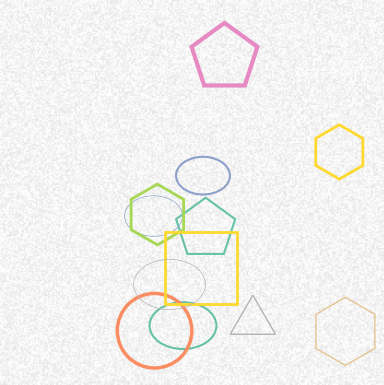[{"shape": "oval", "thickness": 1.5, "radius": 0.43, "center": [0.475, 0.154]}, {"shape": "pentagon", "thickness": 1.5, "radius": 0.4, "center": [0.534, 0.406]}, {"shape": "circle", "thickness": 2.5, "radius": 0.48, "center": [0.401, 0.141]}, {"shape": "oval", "thickness": 1.5, "radius": 0.35, "center": [0.527, 0.544]}, {"shape": "oval", "thickness": 0.5, "radius": 0.38, "center": [0.399, 0.439]}, {"shape": "pentagon", "thickness": 3, "radius": 0.45, "center": [0.583, 0.851]}, {"shape": "hexagon", "thickness": 2, "radius": 0.39, "center": [0.409, 0.443]}, {"shape": "hexagon", "thickness": 2, "radius": 0.35, "center": [0.881, 0.605]}, {"shape": "square", "thickness": 2, "radius": 0.47, "center": [0.523, 0.305]}, {"shape": "hexagon", "thickness": 1, "radius": 0.44, "center": [0.897, 0.139]}, {"shape": "triangle", "thickness": 1, "radius": 0.34, "center": [0.657, 0.166]}, {"shape": "oval", "thickness": 0.5, "radius": 0.47, "center": [0.44, 0.261]}]